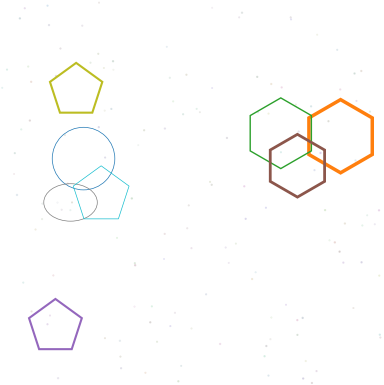[{"shape": "circle", "thickness": 0.5, "radius": 0.41, "center": [0.217, 0.588]}, {"shape": "hexagon", "thickness": 2.5, "radius": 0.48, "center": [0.885, 0.646]}, {"shape": "hexagon", "thickness": 1, "radius": 0.46, "center": [0.729, 0.654]}, {"shape": "pentagon", "thickness": 1.5, "radius": 0.36, "center": [0.144, 0.151]}, {"shape": "hexagon", "thickness": 2, "radius": 0.41, "center": [0.773, 0.57]}, {"shape": "oval", "thickness": 0.5, "radius": 0.35, "center": [0.183, 0.474]}, {"shape": "pentagon", "thickness": 1.5, "radius": 0.36, "center": [0.198, 0.765]}, {"shape": "pentagon", "thickness": 0.5, "radius": 0.38, "center": [0.263, 0.493]}]